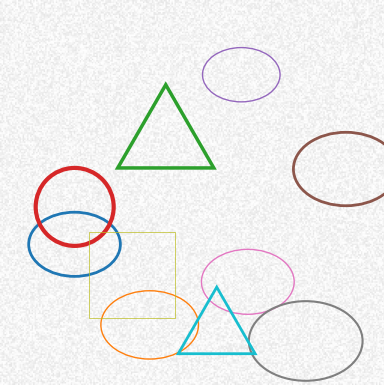[{"shape": "oval", "thickness": 2, "radius": 0.6, "center": [0.194, 0.365]}, {"shape": "oval", "thickness": 1, "radius": 0.63, "center": [0.389, 0.156]}, {"shape": "triangle", "thickness": 2.5, "radius": 0.72, "center": [0.431, 0.636]}, {"shape": "circle", "thickness": 3, "radius": 0.51, "center": [0.194, 0.463]}, {"shape": "oval", "thickness": 1, "radius": 0.5, "center": [0.627, 0.806]}, {"shape": "oval", "thickness": 2, "radius": 0.68, "center": [0.898, 0.561]}, {"shape": "oval", "thickness": 1, "radius": 0.6, "center": [0.644, 0.268]}, {"shape": "oval", "thickness": 1.5, "radius": 0.74, "center": [0.794, 0.114]}, {"shape": "square", "thickness": 0.5, "radius": 0.56, "center": [0.343, 0.286]}, {"shape": "triangle", "thickness": 2, "radius": 0.58, "center": [0.563, 0.139]}]